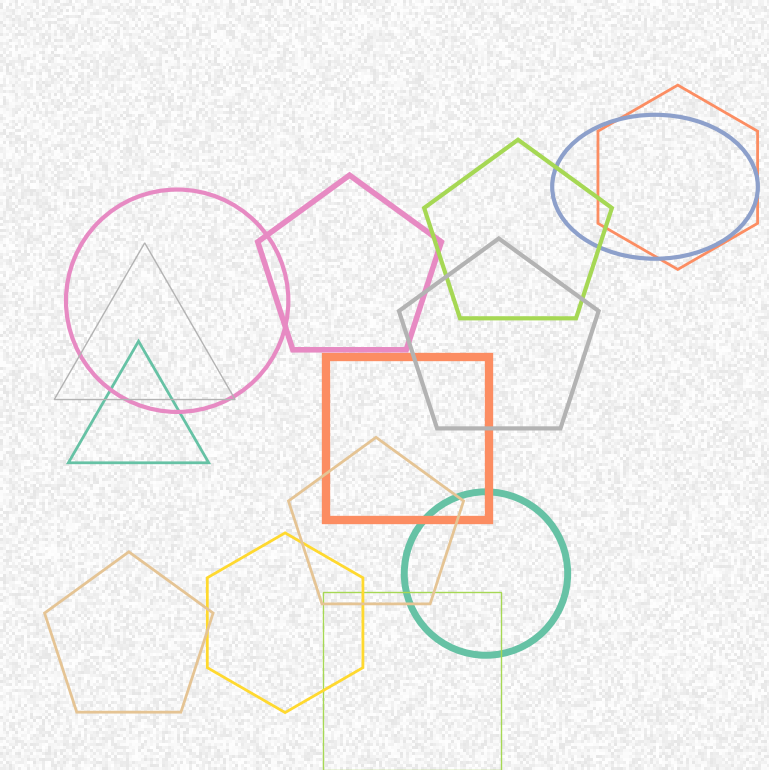[{"shape": "triangle", "thickness": 1, "radius": 0.53, "center": [0.18, 0.452]}, {"shape": "circle", "thickness": 2.5, "radius": 0.53, "center": [0.631, 0.255]}, {"shape": "square", "thickness": 3, "radius": 0.53, "center": [0.529, 0.43]}, {"shape": "hexagon", "thickness": 1, "radius": 0.6, "center": [0.88, 0.77]}, {"shape": "oval", "thickness": 1.5, "radius": 0.67, "center": [0.851, 0.757]}, {"shape": "circle", "thickness": 1.5, "radius": 0.72, "center": [0.23, 0.609]}, {"shape": "pentagon", "thickness": 2, "radius": 0.63, "center": [0.454, 0.647]}, {"shape": "pentagon", "thickness": 1.5, "radius": 0.64, "center": [0.673, 0.69]}, {"shape": "square", "thickness": 0.5, "radius": 0.58, "center": [0.535, 0.115]}, {"shape": "hexagon", "thickness": 1, "radius": 0.58, "center": [0.37, 0.191]}, {"shape": "pentagon", "thickness": 1, "radius": 0.6, "center": [0.488, 0.312]}, {"shape": "pentagon", "thickness": 1, "radius": 0.58, "center": [0.167, 0.168]}, {"shape": "pentagon", "thickness": 1.5, "radius": 0.68, "center": [0.648, 0.554]}, {"shape": "triangle", "thickness": 0.5, "radius": 0.68, "center": [0.188, 0.549]}]